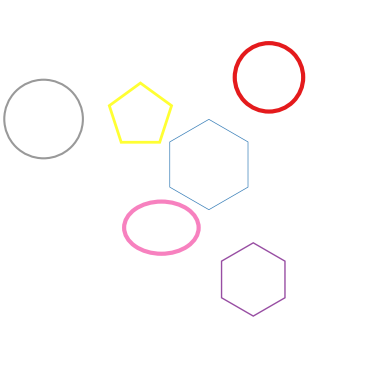[{"shape": "circle", "thickness": 3, "radius": 0.44, "center": [0.699, 0.799]}, {"shape": "hexagon", "thickness": 0.5, "radius": 0.59, "center": [0.543, 0.573]}, {"shape": "hexagon", "thickness": 1, "radius": 0.48, "center": [0.658, 0.274]}, {"shape": "pentagon", "thickness": 2, "radius": 0.43, "center": [0.365, 0.699]}, {"shape": "oval", "thickness": 3, "radius": 0.48, "center": [0.419, 0.409]}, {"shape": "circle", "thickness": 1.5, "radius": 0.51, "center": [0.113, 0.691]}]